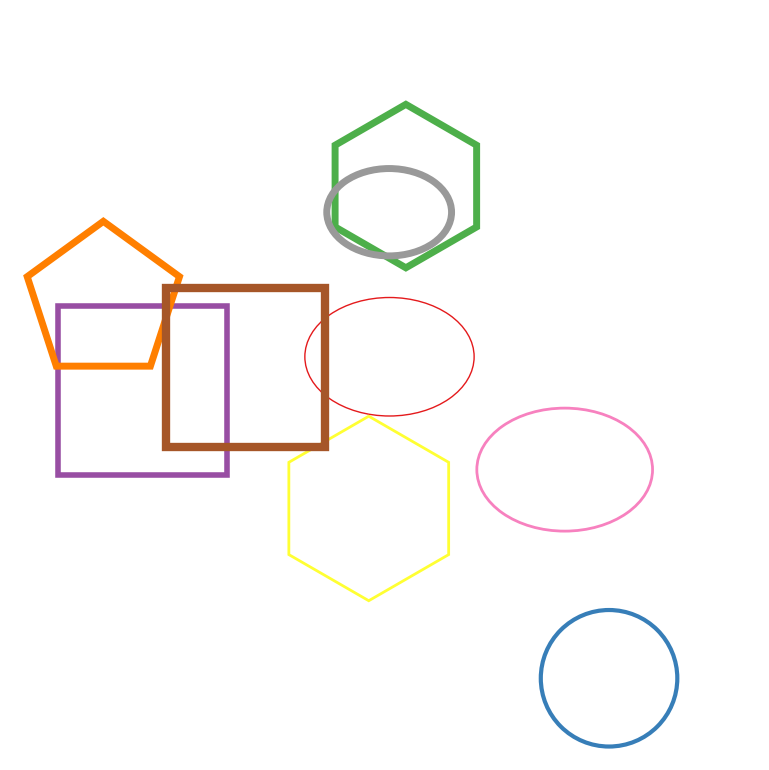[{"shape": "oval", "thickness": 0.5, "radius": 0.55, "center": [0.506, 0.537]}, {"shape": "circle", "thickness": 1.5, "radius": 0.44, "center": [0.791, 0.119]}, {"shape": "hexagon", "thickness": 2.5, "radius": 0.53, "center": [0.527, 0.758]}, {"shape": "square", "thickness": 2, "radius": 0.55, "center": [0.185, 0.493]}, {"shape": "pentagon", "thickness": 2.5, "radius": 0.52, "center": [0.134, 0.609]}, {"shape": "hexagon", "thickness": 1, "radius": 0.6, "center": [0.479, 0.34]}, {"shape": "square", "thickness": 3, "radius": 0.52, "center": [0.319, 0.522]}, {"shape": "oval", "thickness": 1, "radius": 0.57, "center": [0.733, 0.39]}, {"shape": "oval", "thickness": 2.5, "radius": 0.41, "center": [0.505, 0.724]}]